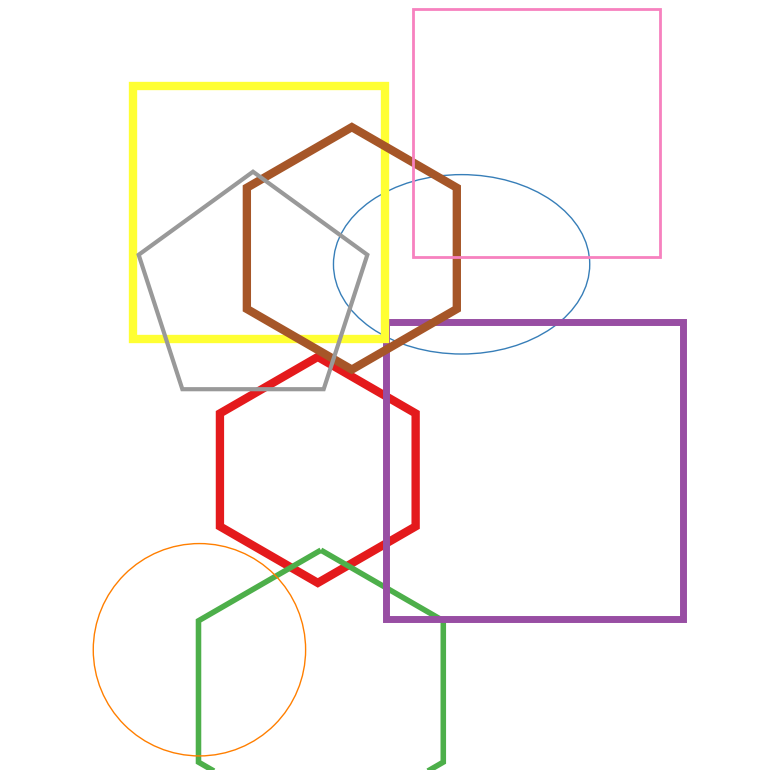[{"shape": "hexagon", "thickness": 3, "radius": 0.73, "center": [0.413, 0.39]}, {"shape": "oval", "thickness": 0.5, "radius": 0.83, "center": [0.599, 0.657]}, {"shape": "hexagon", "thickness": 2, "radius": 0.92, "center": [0.417, 0.102]}, {"shape": "square", "thickness": 2.5, "radius": 0.97, "center": [0.694, 0.389]}, {"shape": "circle", "thickness": 0.5, "radius": 0.69, "center": [0.259, 0.156]}, {"shape": "square", "thickness": 3, "radius": 0.82, "center": [0.336, 0.724]}, {"shape": "hexagon", "thickness": 3, "radius": 0.79, "center": [0.457, 0.677]}, {"shape": "square", "thickness": 1, "radius": 0.8, "center": [0.697, 0.827]}, {"shape": "pentagon", "thickness": 1.5, "radius": 0.78, "center": [0.329, 0.621]}]